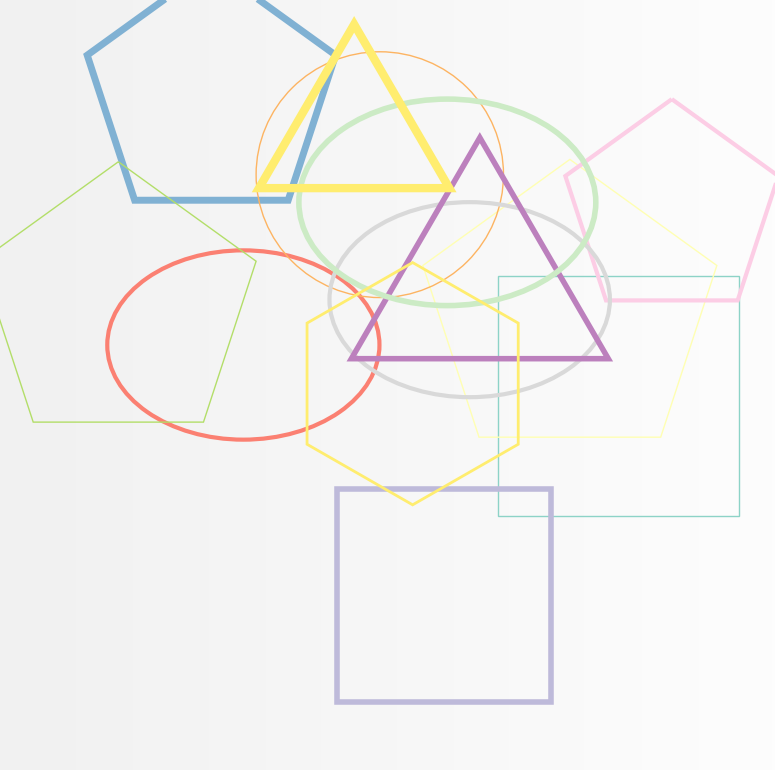[{"shape": "square", "thickness": 0.5, "radius": 0.78, "center": [0.798, 0.486]}, {"shape": "pentagon", "thickness": 0.5, "radius": 1.0, "center": [0.735, 0.594]}, {"shape": "square", "thickness": 2, "radius": 0.69, "center": [0.573, 0.227]}, {"shape": "oval", "thickness": 1.5, "radius": 0.88, "center": [0.314, 0.552]}, {"shape": "pentagon", "thickness": 2.5, "radius": 0.84, "center": [0.273, 0.876]}, {"shape": "circle", "thickness": 0.5, "radius": 0.8, "center": [0.49, 0.773]}, {"shape": "pentagon", "thickness": 0.5, "radius": 0.93, "center": [0.153, 0.603]}, {"shape": "pentagon", "thickness": 1.5, "radius": 0.72, "center": [0.867, 0.727]}, {"shape": "oval", "thickness": 1.5, "radius": 0.9, "center": [0.606, 0.611]}, {"shape": "triangle", "thickness": 2, "radius": 0.96, "center": [0.619, 0.63]}, {"shape": "oval", "thickness": 2, "radius": 0.96, "center": [0.577, 0.737]}, {"shape": "triangle", "thickness": 3, "radius": 0.71, "center": [0.457, 0.827]}, {"shape": "hexagon", "thickness": 1, "radius": 0.79, "center": [0.532, 0.502]}]